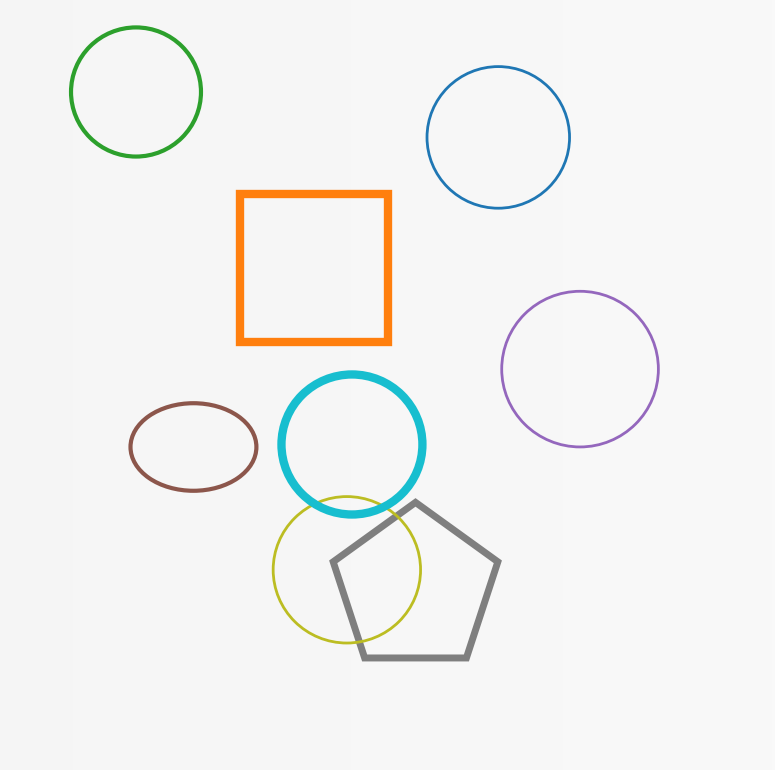[{"shape": "circle", "thickness": 1, "radius": 0.46, "center": [0.643, 0.822]}, {"shape": "square", "thickness": 3, "radius": 0.48, "center": [0.405, 0.652]}, {"shape": "circle", "thickness": 1.5, "radius": 0.42, "center": [0.175, 0.881]}, {"shape": "circle", "thickness": 1, "radius": 0.51, "center": [0.748, 0.521]}, {"shape": "oval", "thickness": 1.5, "radius": 0.41, "center": [0.25, 0.419]}, {"shape": "pentagon", "thickness": 2.5, "radius": 0.56, "center": [0.536, 0.236]}, {"shape": "circle", "thickness": 1, "radius": 0.48, "center": [0.448, 0.26]}, {"shape": "circle", "thickness": 3, "radius": 0.45, "center": [0.454, 0.423]}]